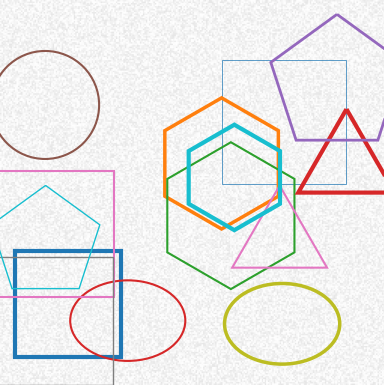[{"shape": "square", "thickness": 3, "radius": 0.69, "center": [0.176, 0.211]}, {"shape": "square", "thickness": 0.5, "radius": 0.8, "center": [0.737, 0.682]}, {"shape": "hexagon", "thickness": 2.5, "radius": 0.85, "center": [0.576, 0.576]}, {"shape": "hexagon", "thickness": 1.5, "radius": 0.95, "center": [0.6, 0.44]}, {"shape": "triangle", "thickness": 3, "radius": 0.72, "center": [0.9, 0.572]}, {"shape": "oval", "thickness": 1.5, "radius": 0.75, "center": [0.332, 0.167]}, {"shape": "pentagon", "thickness": 2, "radius": 0.9, "center": [0.875, 0.782]}, {"shape": "circle", "thickness": 1.5, "radius": 0.7, "center": [0.117, 0.727]}, {"shape": "square", "thickness": 1.5, "radius": 0.82, "center": [0.133, 0.393]}, {"shape": "triangle", "thickness": 1.5, "radius": 0.71, "center": [0.726, 0.376]}, {"shape": "square", "thickness": 1, "radius": 0.83, "center": [0.127, 0.166]}, {"shape": "oval", "thickness": 2.5, "radius": 0.75, "center": [0.733, 0.159]}, {"shape": "hexagon", "thickness": 3, "radius": 0.68, "center": [0.609, 0.539]}, {"shape": "pentagon", "thickness": 1, "radius": 0.74, "center": [0.118, 0.37]}]